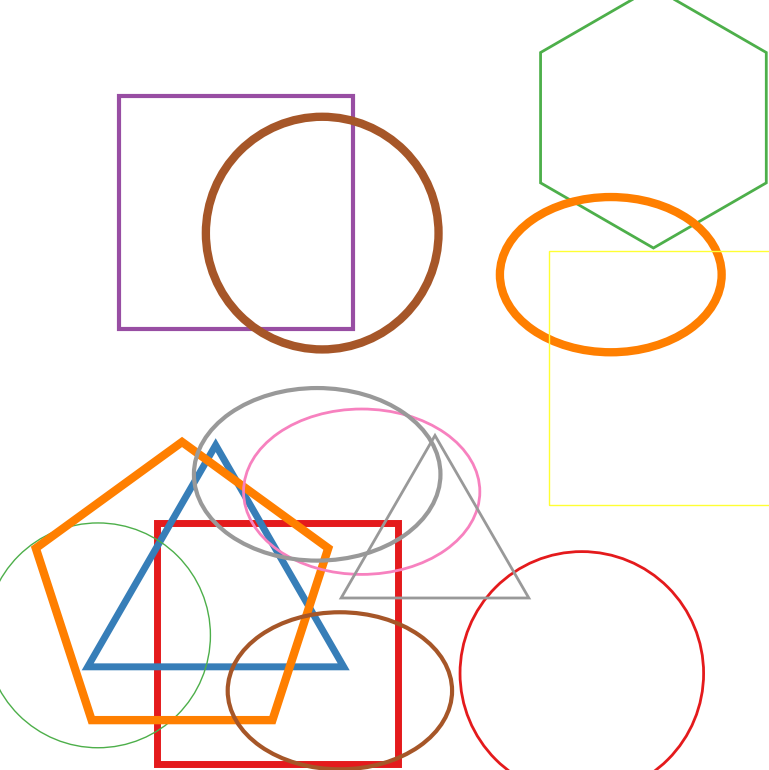[{"shape": "circle", "thickness": 1, "radius": 0.79, "center": [0.756, 0.125]}, {"shape": "square", "thickness": 2.5, "radius": 0.78, "center": [0.36, 0.165]}, {"shape": "triangle", "thickness": 2.5, "radius": 0.96, "center": [0.28, 0.23]}, {"shape": "hexagon", "thickness": 1, "radius": 0.85, "center": [0.849, 0.847]}, {"shape": "circle", "thickness": 0.5, "radius": 0.73, "center": [0.127, 0.175]}, {"shape": "square", "thickness": 1.5, "radius": 0.76, "center": [0.306, 0.724]}, {"shape": "oval", "thickness": 3, "radius": 0.72, "center": [0.793, 0.643]}, {"shape": "pentagon", "thickness": 3, "radius": 1.0, "center": [0.236, 0.226]}, {"shape": "square", "thickness": 0.5, "radius": 0.82, "center": [0.877, 0.509]}, {"shape": "circle", "thickness": 3, "radius": 0.76, "center": [0.418, 0.697]}, {"shape": "oval", "thickness": 1.5, "radius": 0.73, "center": [0.441, 0.103]}, {"shape": "oval", "thickness": 1, "radius": 0.77, "center": [0.47, 0.361]}, {"shape": "oval", "thickness": 1.5, "radius": 0.8, "center": [0.412, 0.384]}, {"shape": "triangle", "thickness": 1, "radius": 0.7, "center": [0.565, 0.294]}]